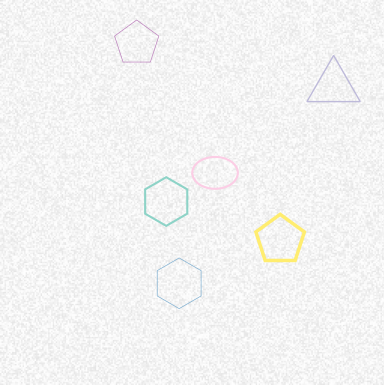[{"shape": "hexagon", "thickness": 1.5, "radius": 0.32, "center": [0.432, 0.477]}, {"shape": "triangle", "thickness": 1, "radius": 0.4, "center": [0.867, 0.776]}, {"shape": "hexagon", "thickness": 0.5, "radius": 0.33, "center": [0.465, 0.264]}, {"shape": "oval", "thickness": 1.5, "radius": 0.3, "center": [0.559, 0.551]}, {"shape": "pentagon", "thickness": 0.5, "radius": 0.3, "center": [0.355, 0.888]}, {"shape": "pentagon", "thickness": 2.5, "radius": 0.33, "center": [0.728, 0.377]}]